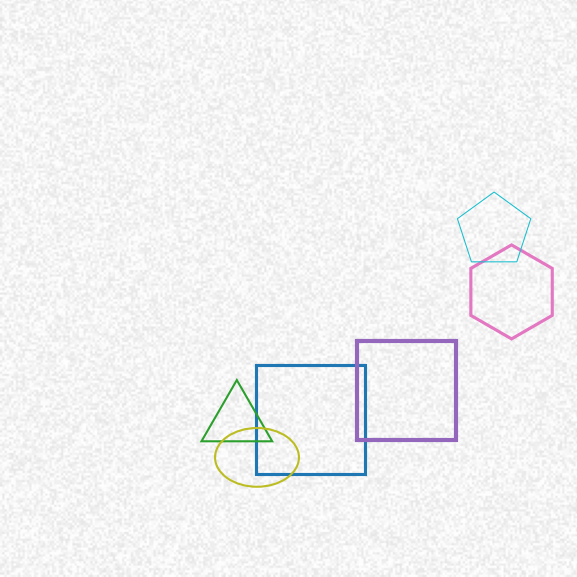[{"shape": "square", "thickness": 1.5, "radius": 0.47, "center": [0.537, 0.272]}, {"shape": "triangle", "thickness": 1, "radius": 0.35, "center": [0.41, 0.27]}, {"shape": "square", "thickness": 2, "radius": 0.43, "center": [0.704, 0.323]}, {"shape": "hexagon", "thickness": 1.5, "radius": 0.41, "center": [0.886, 0.494]}, {"shape": "oval", "thickness": 1, "radius": 0.36, "center": [0.445, 0.207]}, {"shape": "pentagon", "thickness": 0.5, "radius": 0.33, "center": [0.856, 0.6]}]